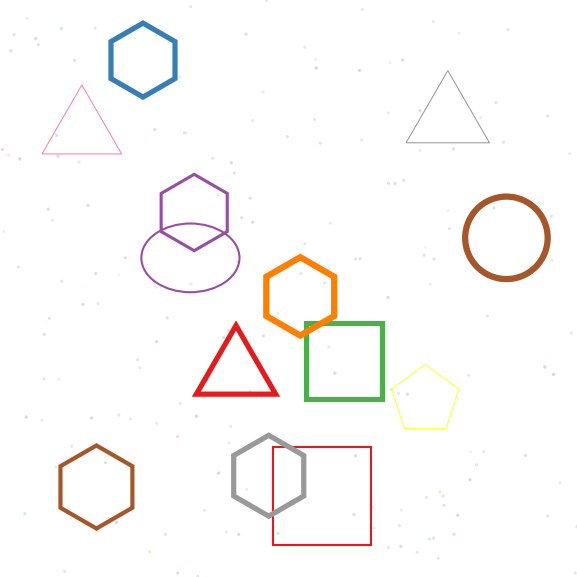[{"shape": "triangle", "thickness": 2.5, "radius": 0.4, "center": [0.409, 0.356]}, {"shape": "square", "thickness": 1, "radius": 0.43, "center": [0.557, 0.14]}, {"shape": "hexagon", "thickness": 2.5, "radius": 0.32, "center": [0.248, 0.895]}, {"shape": "square", "thickness": 2.5, "radius": 0.33, "center": [0.596, 0.374]}, {"shape": "oval", "thickness": 1, "radius": 0.42, "center": [0.33, 0.553]}, {"shape": "hexagon", "thickness": 1.5, "radius": 0.33, "center": [0.336, 0.631]}, {"shape": "hexagon", "thickness": 3, "radius": 0.34, "center": [0.52, 0.486]}, {"shape": "pentagon", "thickness": 0.5, "radius": 0.31, "center": [0.736, 0.307]}, {"shape": "hexagon", "thickness": 2, "radius": 0.36, "center": [0.167, 0.156]}, {"shape": "circle", "thickness": 3, "radius": 0.36, "center": [0.877, 0.587]}, {"shape": "triangle", "thickness": 0.5, "radius": 0.4, "center": [0.142, 0.772]}, {"shape": "triangle", "thickness": 0.5, "radius": 0.42, "center": [0.775, 0.794]}, {"shape": "hexagon", "thickness": 2.5, "radius": 0.35, "center": [0.465, 0.175]}]